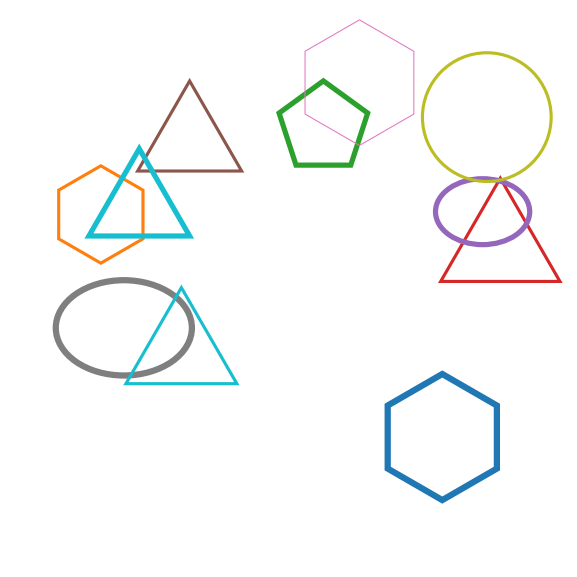[{"shape": "hexagon", "thickness": 3, "radius": 0.55, "center": [0.766, 0.242]}, {"shape": "hexagon", "thickness": 1.5, "radius": 0.42, "center": [0.175, 0.628]}, {"shape": "pentagon", "thickness": 2.5, "radius": 0.4, "center": [0.56, 0.778]}, {"shape": "triangle", "thickness": 1.5, "radius": 0.6, "center": [0.866, 0.571]}, {"shape": "oval", "thickness": 2.5, "radius": 0.41, "center": [0.836, 0.633]}, {"shape": "triangle", "thickness": 1.5, "radius": 0.52, "center": [0.328, 0.755]}, {"shape": "hexagon", "thickness": 0.5, "radius": 0.54, "center": [0.622, 0.856]}, {"shape": "oval", "thickness": 3, "radius": 0.59, "center": [0.214, 0.431]}, {"shape": "circle", "thickness": 1.5, "radius": 0.56, "center": [0.843, 0.796]}, {"shape": "triangle", "thickness": 1.5, "radius": 0.55, "center": [0.314, 0.39]}, {"shape": "triangle", "thickness": 2.5, "radius": 0.5, "center": [0.241, 0.641]}]